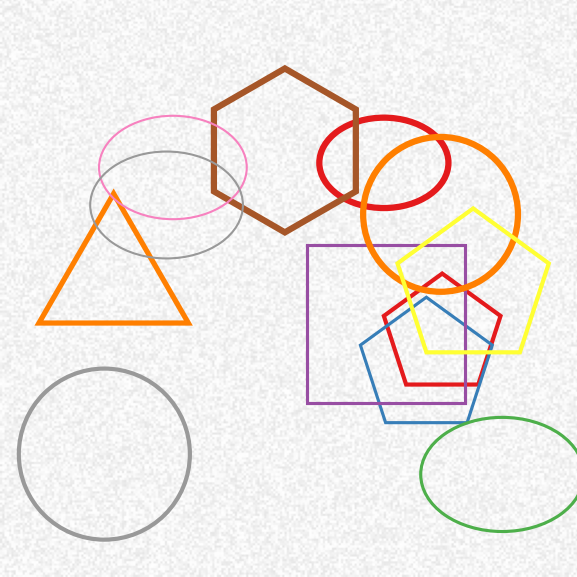[{"shape": "oval", "thickness": 3, "radius": 0.56, "center": [0.665, 0.717]}, {"shape": "pentagon", "thickness": 2, "radius": 0.53, "center": [0.766, 0.419]}, {"shape": "pentagon", "thickness": 1.5, "radius": 0.6, "center": [0.738, 0.364]}, {"shape": "oval", "thickness": 1.5, "radius": 0.71, "center": [0.87, 0.178]}, {"shape": "square", "thickness": 1.5, "radius": 0.68, "center": [0.669, 0.438]}, {"shape": "circle", "thickness": 3, "radius": 0.67, "center": [0.763, 0.628]}, {"shape": "triangle", "thickness": 2.5, "radius": 0.75, "center": [0.197, 0.514]}, {"shape": "pentagon", "thickness": 2, "radius": 0.69, "center": [0.819, 0.5]}, {"shape": "hexagon", "thickness": 3, "radius": 0.71, "center": [0.493, 0.739]}, {"shape": "oval", "thickness": 1, "radius": 0.64, "center": [0.299, 0.709]}, {"shape": "oval", "thickness": 1, "radius": 0.66, "center": [0.288, 0.644]}, {"shape": "circle", "thickness": 2, "radius": 0.74, "center": [0.181, 0.213]}]